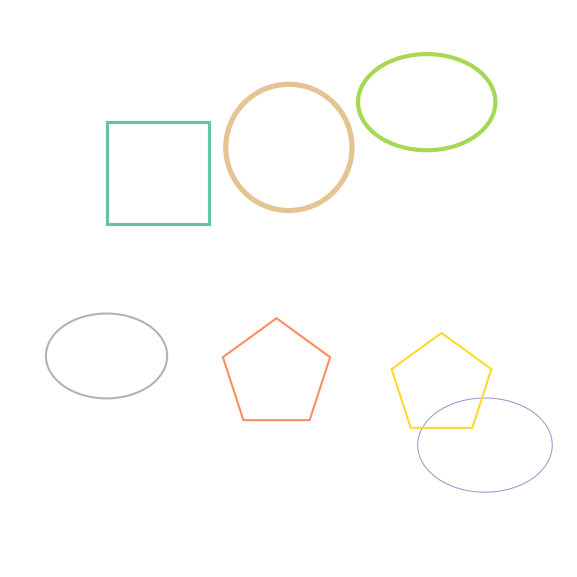[{"shape": "square", "thickness": 1.5, "radius": 0.44, "center": [0.274, 0.699]}, {"shape": "pentagon", "thickness": 1, "radius": 0.49, "center": [0.479, 0.35]}, {"shape": "oval", "thickness": 0.5, "radius": 0.58, "center": [0.84, 0.228]}, {"shape": "oval", "thickness": 2, "radius": 0.59, "center": [0.739, 0.822]}, {"shape": "pentagon", "thickness": 1, "radius": 0.45, "center": [0.764, 0.332]}, {"shape": "circle", "thickness": 2.5, "radius": 0.55, "center": [0.5, 0.744]}, {"shape": "oval", "thickness": 1, "radius": 0.52, "center": [0.184, 0.383]}]